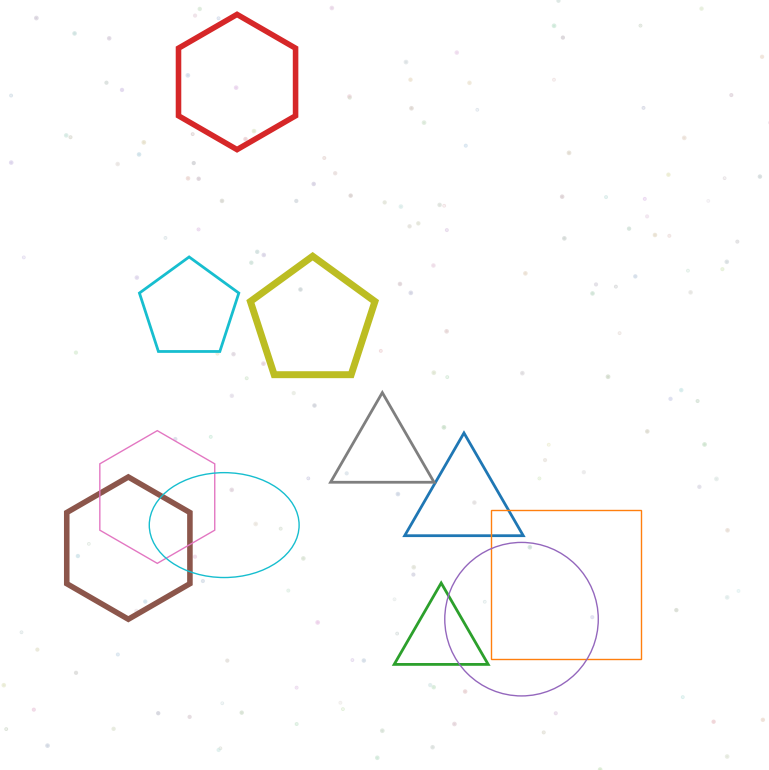[{"shape": "triangle", "thickness": 1, "radius": 0.44, "center": [0.603, 0.349]}, {"shape": "square", "thickness": 0.5, "radius": 0.49, "center": [0.735, 0.241]}, {"shape": "triangle", "thickness": 1, "radius": 0.35, "center": [0.573, 0.172]}, {"shape": "hexagon", "thickness": 2, "radius": 0.44, "center": [0.308, 0.893]}, {"shape": "circle", "thickness": 0.5, "radius": 0.5, "center": [0.677, 0.196]}, {"shape": "hexagon", "thickness": 2, "radius": 0.46, "center": [0.167, 0.288]}, {"shape": "hexagon", "thickness": 0.5, "radius": 0.43, "center": [0.204, 0.355]}, {"shape": "triangle", "thickness": 1, "radius": 0.39, "center": [0.497, 0.413]}, {"shape": "pentagon", "thickness": 2.5, "radius": 0.43, "center": [0.406, 0.582]}, {"shape": "pentagon", "thickness": 1, "radius": 0.34, "center": [0.246, 0.598]}, {"shape": "oval", "thickness": 0.5, "radius": 0.49, "center": [0.291, 0.318]}]